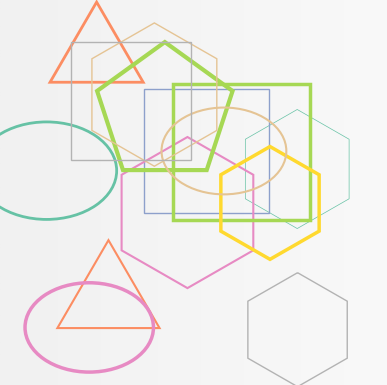[{"shape": "hexagon", "thickness": 0.5, "radius": 0.77, "center": [0.767, 0.561]}, {"shape": "oval", "thickness": 2, "radius": 0.9, "center": [0.12, 0.557]}, {"shape": "triangle", "thickness": 2, "radius": 0.69, "center": [0.249, 0.856]}, {"shape": "triangle", "thickness": 1.5, "radius": 0.76, "center": [0.28, 0.224]}, {"shape": "square", "thickness": 1, "radius": 0.81, "center": [0.533, 0.608]}, {"shape": "hexagon", "thickness": 1.5, "radius": 0.98, "center": [0.484, 0.448]}, {"shape": "oval", "thickness": 2.5, "radius": 0.83, "center": [0.23, 0.15]}, {"shape": "square", "thickness": 2.5, "radius": 0.88, "center": [0.622, 0.605]}, {"shape": "pentagon", "thickness": 3, "radius": 0.92, "center": [0.425, 0.707]}, {"shape": "hexagon", "thickness": 2.5, "radius": 0.73, "center": [0.697, 0.473]}, {"shape": "hexagon", "thickness": 1, "radius": 0.93, "center": [0.398, 0.754]}, {"shape": "oval", "thickness": 1.5, "radius": 0.81, "center": [0.578, 0.608]}, {"shape": "square", "thickness": 1, "radius": 0.77, "center": [0.338, 0.737]}, {"shape": "hexagon", "thickness": 1, "radius": 0.74, "center": [0.768, 0.144]}]